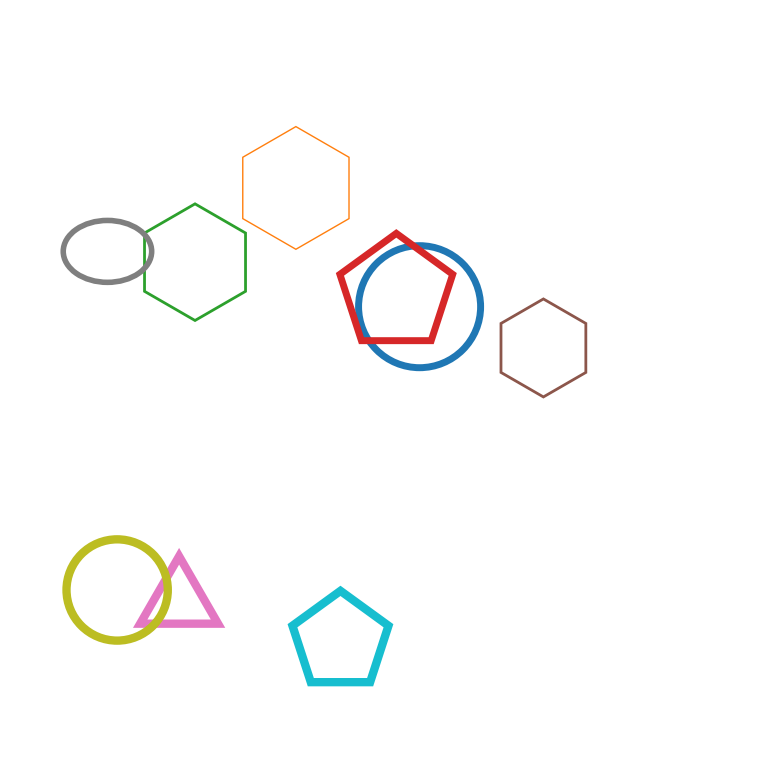[{"shape": "circle", "thickness": 2.5, "radius": 0.4, "center": [0.545, 0.602]}, {"shape": "hexagon", "thickness": 0.5, "radius": 0.4, "center": [0.384, 0.756]}, {"shape": "hexagon", "thickness": 1, "radius": 0.38, "center": [0.253, 0.66]}, {"shape": "pentagon", "thickness": 2.5, "radius": 0.39, "center": [0.515, 0.62]}, {"shape": "hexagon", "thickness": 1, "radius": 0.32, "center": [0.706, 0.548]}, {"shape": "triangle", "thickness": 3, "radius": 0.29, "center": [0.233, 0.219]}, {"shape": "oval", "thickness": 2, "radius": 0.29, "center": [0.14, 0.674]}, {"shape": "circle", "thickness": 3, "radius": 0.33, "center": [0.152, 0.234]}, {"shape": "pentagon", "thickness": 3, "radius": 0.33, "center": [0.442, 0.167]}]